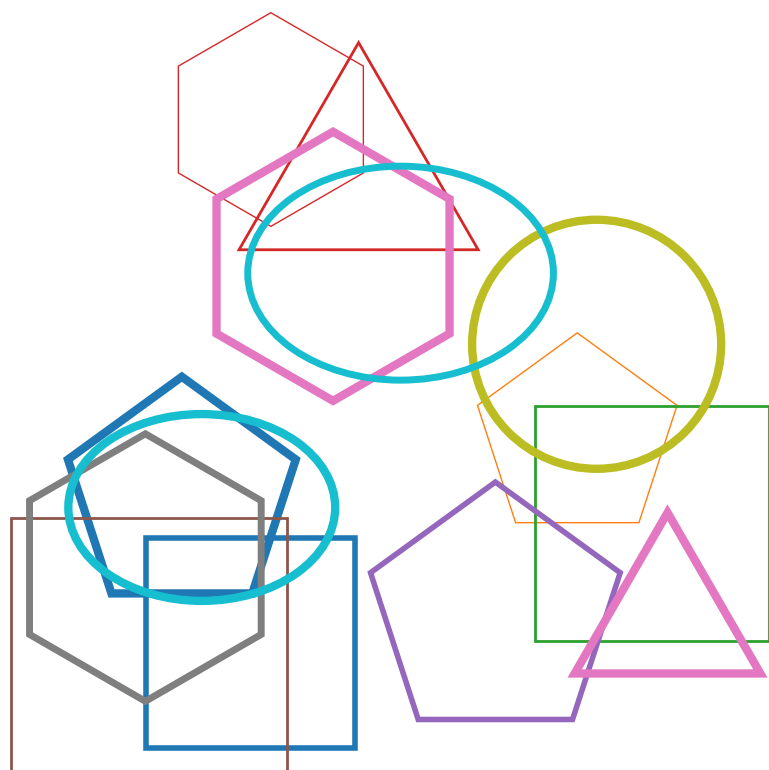[{"shape": "pentagon", "thickness": 3, "radius": 0.78, "center": [0.236, 0.355]}, {"shape": "square", "thickness": 2, "radius": 0.68, "center": [0.325, 0.165]}, {"shape": "pentagon", "thickness": 0.5, "radius": 0.68, "center": [0.75, 0.431]}, {"shape": "square", "thickness": 1, "radius": 0.76, "center": [0.847, 0.32]}, {"shape": "hexagon", "thickness": 0.5, "radius": 0.69, "center": [0.352, 0.845]}, {"shape": "triangle", "thickness": 1, "radius": 0.9, "center": [0.466, 0.765]}, {"shape": "pentagon", "thickness": 2, "radius": 0.85, "center": [0.643, 0.204]}, {"shape": "square", "thickness": 1, "radius": 0.9, "center": [0.193, 0.148]}, {"shape": "triangle", "thickness": 3, "radius": 0.7, "center": [0.867, 0.195]}, {"shape": "hexagon", "thickness": 3, "radius": 0.87, "center": [0.433, 0.654]}, {"shape": "hexagon", "thickness": 2.5, "radius": 0.87, "center": [0.189, 0.263]}, {"shape": "circle", "thickness": 3, "radius": 0.81, "center": [0.775, 0.553]}, {"shape": "oval", "thickness": 3, "radius": 0.87, "center": [0.262, 0.341]}, {"shape": "oval", "thickness": 2.5, "radius": 0.99, "center": [0.52, 0.645]}]